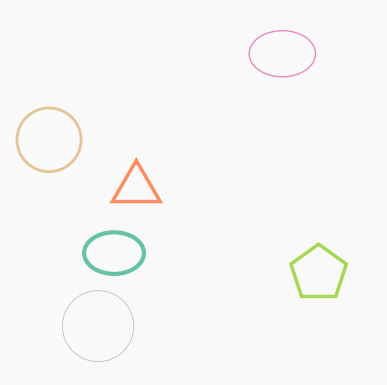[{"shape": "oval", "thickness": 3, "radius": 0.39, "center": [0.294, 0.343]}, {"shape": "triangle", "thickness": 2.5, "radius": 0.36, "center": [0.352, 0.512]}, {"shape": "oval", "thickness": 1, "radius": 0.43, "center": [0.729, 0.86]}, {"shape": "pentagon", "thickness": 2.5, "radius": 0.38, "center": [0.822, 0.291]}, {"shape": "circle", "thickness": 2, "radius": 0.41, "center": [0.127, 0.637]}, {"shape": "circle", "thickness": 0.5, "radius": 0.46, "center": [0.253, 0.153]}]